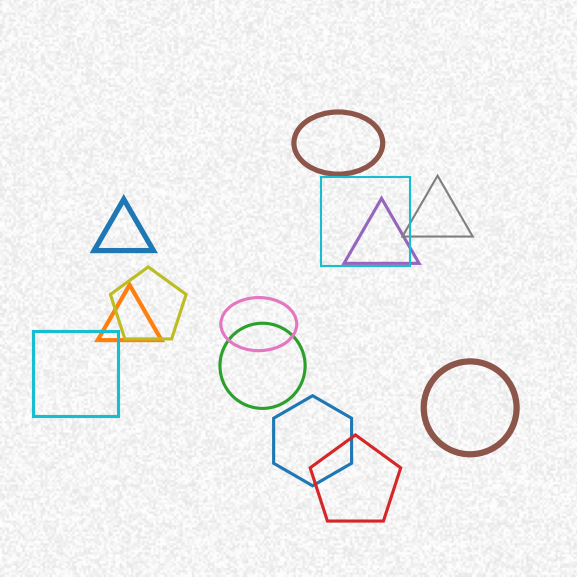[{"shape": "triangle", "thickness": 2.5, "radius": 0.3, "center": [0.214, 0.595]}, {"shape": "hexagon", "thickness": 1.5, "radius": 0.39, "center": [0.541, 0.236]}, {"shape": "triangle", "thickness": 2, "radius": 0.32, "center": [0.224, 0.442]}, {"shape": "circle", "thickness": 1.5, "radius": 0.37, "center": [0.455, 0.366]}, {"shape": "pentagon", "thickness": 1.5, "radius": 0.41, "center": [0.615, 0.164]}, {"shape": "triangle", "thickness": 1.5, "radius": 0.38, "center": [0.661, 0.581]}, {"shape": "oval", "thickness": 2.5, "radius": 0.38, "center": [0.586, 0.751]}, {"shape": "circle", "thickness": 3, "radius": 0.4, "center": [0.814, 0.293]}, {"shape": "oval", "thickness": 1.5, "radius": 0.33, "center": [0.448, 0.438]}, {"shape": "triangle", "thickness": 1, "radius": 0.35, "center": [0.758, 0.625]}, {"shape": "pentagon", "thickness": 1.5, "radius": 0.34, "center": [0.257, 0.468]}, {"shape": "square", "thickness": 1.5, "radius": 0.37, "center": [0.131, 0.352]}, {"shape": "square", "thickness": 1, "radius": 0.39, "center": [0.633, 0.615]}]